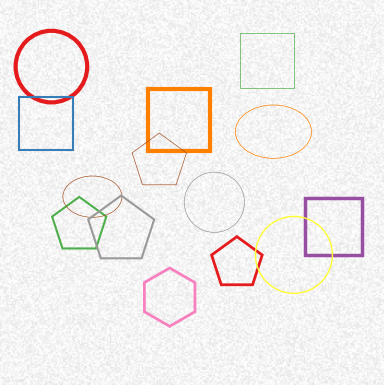[{"shape": "circle", "thickness": 3, "radius": 0.46, "center": [0.134, 0.827]}, {"shape": "pentagon", "thickness": 2, "radius": 0.35, "center": [0.615, 0.316]}, {"shape": "square", "thickness": 1.5, "radius": 0.35, "center": [0.12, 0.679]}, {"shape": "square", "thickness": 0.5, "radius": 0.35, "center": [0.694, 0.842]}, {"shape": "pentagon", "thickness": 1.5, "radius": 0.37, "center": [0.206, 0.415]}, {"shape": "square", "thickness": 2.5, "radius": 0.37, "center": [0.867, 0.411]}, {"shape": "oval", "thickness": 0.5, "radius": 0.49, "center": [0.71, 0.658]}, {"shape": "square", "thickness": 3, "radius": 0.4, "center": [0.464, 0.688]}, {"shape": "circle", "thickness": 1, "radius": 0.5, "center": [0.764, 0.338]}, {"shape": "oval", "thickness": 0.5, "radius": 0.38, "center": [0.24, 0.489]}, {"shape": "pentagon", "thickness": 0.5, "radius": 0.37, "center": [0.414, 0.58]}, {"shape": "hexagon", "thickness": 2, "radius": 0.38, "center": [0.441, 0.228]}, {"shape": "circle", "thickness": 0.5, "radius": 0.39, "center": [0.557, 0.475]}, {"shape": "pentagon", "thickness": 1.5, "radius": 0.45, "center": [0.315, 0.402]}]